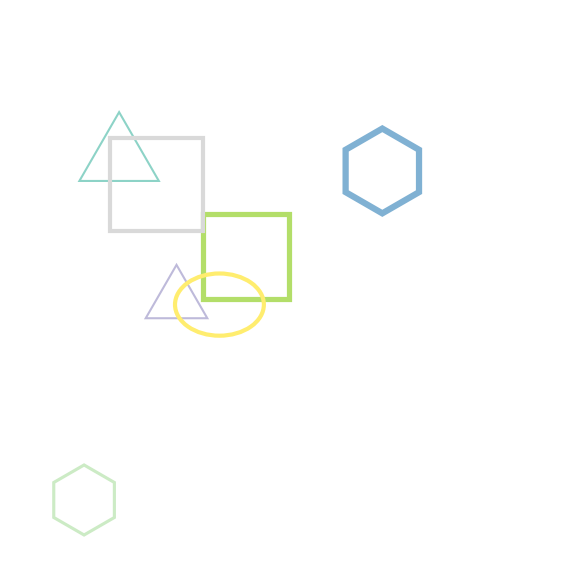[{"shape": "triangle", "thickness": 1, "radius": 0.4, "center": [0.206, 0.726]}, {"shape": "triangle", "thickness": 1, "radius": 0.31, "center": [0.306, 0.479]}, {"shape": "hexagon", "thickness": 3, "radius": 0.37, "center": [0.662, 0.703]}, {"shape": "square", "thickness": 2.5, "radius": 0.37, "center": [0.426, 0.555]}, {"shape": "square", "thickness": 2, "radius": 0.4, "center": [0.271, 0.68]}, {"shape": "hexagon", "thickness": 1.5, "radius": 0.3, "center": [0.146, 0.133]}, {"shape": "oval", "thickness": 2, "radius": 0.38, "center": [0.38, 0.472]}]